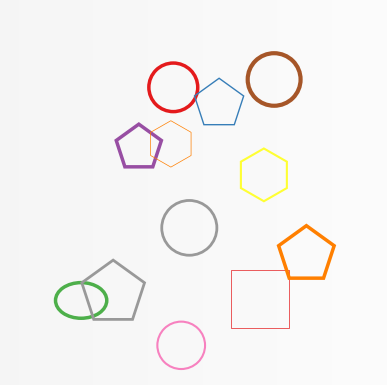[{"shape": "square", "thickness": 0.5, "radius": 0.37, "center": [0.672, 0.224]}, {"shape": "circle", "thickness": 2.5, "radius": 0.32, "center": [0.447, 0.773]}, {"shape": "pentagon", "thickness": 1, "radius": 0.33, "center": [0.565, 0.73]}, {"shape": "oval", "thickness": 2.5, "radius": 0.33, "center": [0.209, 0.22]}, {"shape": "pentagon", "thickness": 2.5, "radius": 0.31, "center": [0.358, 0.616]}, {"shape": "hexagon", "thickness": 0.5, "radius": 0.3, "center": [0.441, 0.626]}, {"shape": "pentagon", "thickness": 2.5, "radius": 0.38, "center": [0.791, 0.338]}, {"shape": "hexagon", "thickness": 1.5, "radius": 0.34, "center": [0.681, 0.546]}, {"shape": "circle", "thickness": 3, "radius": 0.34, "center": [0.707, 0.794]}, {"shape": "circle", "thickness": 1.5, "radius": 0.31, "center": [0.468, 0.103]}, {"shape": "pentagon", "thickness": 2, "radius": 0.43, "center": [0.292, 0.239]}, {"shape": "circle", "thickness": 2, "radius": 0.36, "center": [0.489, 0.408]}]